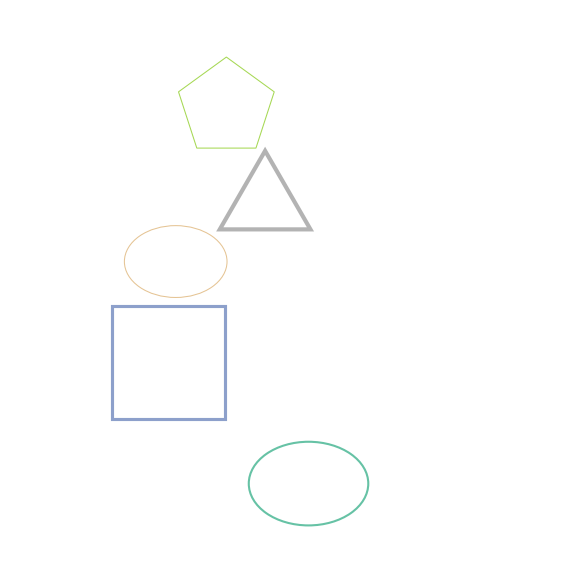[{"shape": "oval", "thickness": 1, "radius": 0.52, "center": [0.534, 0.162]}, {"shape": "square", "thickness": 1.5, "radius": 0.49, "center": [0.291, 0.372]}, {"shape": "pentagon", "thickness": 0.5, "radius": 0.44, "center": [0.392, 0.813]}, {"shape": "oval", "thickness": 0.5, "radius": 0.44, "center": [0.304, 0.546]}, {"shape": "triangle", "thickness": 2, "radius": 0.45, "center": [0.459, 0.647]}]